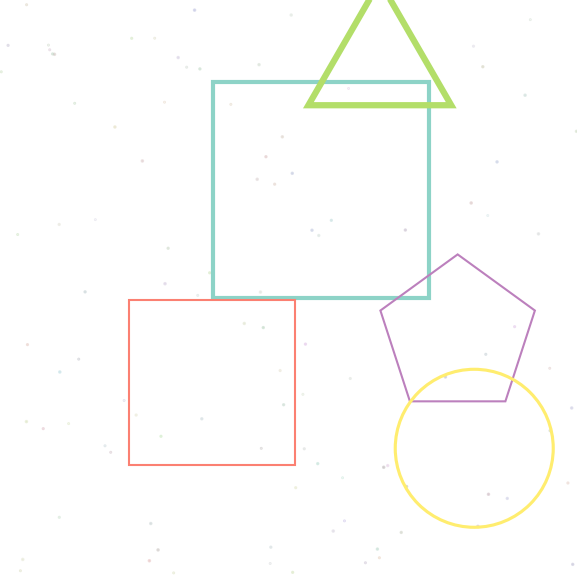[{"shape": "square", "thickness": 2, "radius": 0.94, "center": [0.556, 0.671]}, {"shape": "square", "thickness": 1, "radius": 0.72, "center": [0.367, 0.337]}, {"shape": "triangle", "thickness": 3, "radius": 0.71, "center": [0.658, 0.888]}, {"shape": "pentagon", "thickness": 1, "radius": 0.7, "center": [0.792, 0.418]}, {"shape": "circle", "thickness": 1.5, "radius": 0.68, "center": [0.821, 0.223]}]